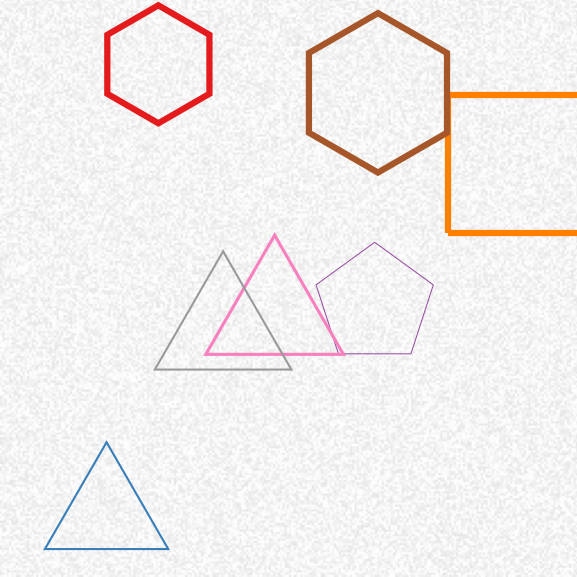[{"shape": "hexagon", "thickness": 3, "radius": 0.51, "center": [0.274, 0.888]}, {"shape": "triangle", "thickness": 1, "radius": 0.62, "center": [0.185, 0.11]}, {"shape": "pentagon", "thickness": 0.5, "radius": 0.53, "center": [0.649, 0.473]}, {"shape": "square", "thickness": 3, "radius": 0.6, "center": [0.896, 0.716]}, {"shape": "hexagon", "thickness": 3, "radius": 0.69, "center": [0.655, 0.838]}, {"shape": "triangle", "thickness": 1.5, "radius": 0.69, "center": [0.476, 0.454]}, {"shape": "triangle", "thickness": 1, "radius": 0.68, "center": [0.386, 0.427]}]